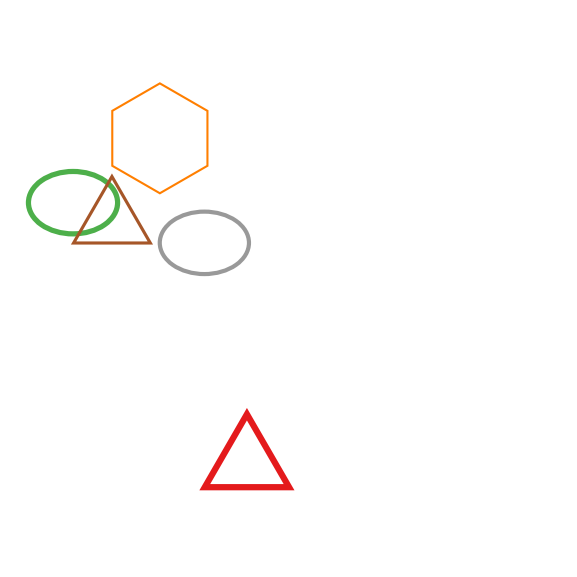[{"shape": "triangle", "thickness": 3, "radius": 0.42, "center": [0.428, 0.198]}, {"shape": "oval", "thickness": 2.5, "radius": 0.39, "center": [0.126, 0.648]}, {"shape": "hexagon", "thickness": 1, "radius": 0.48, "center": [0.277, 0.76]}, {"shape": "triangle", "thickness": 1.5, "radius": 0.38, "center": [0.194, 0.617]}, {"shape": "oval", "thickness": 2, "radius": 0.39, "center": [0.354, 0.579]}]